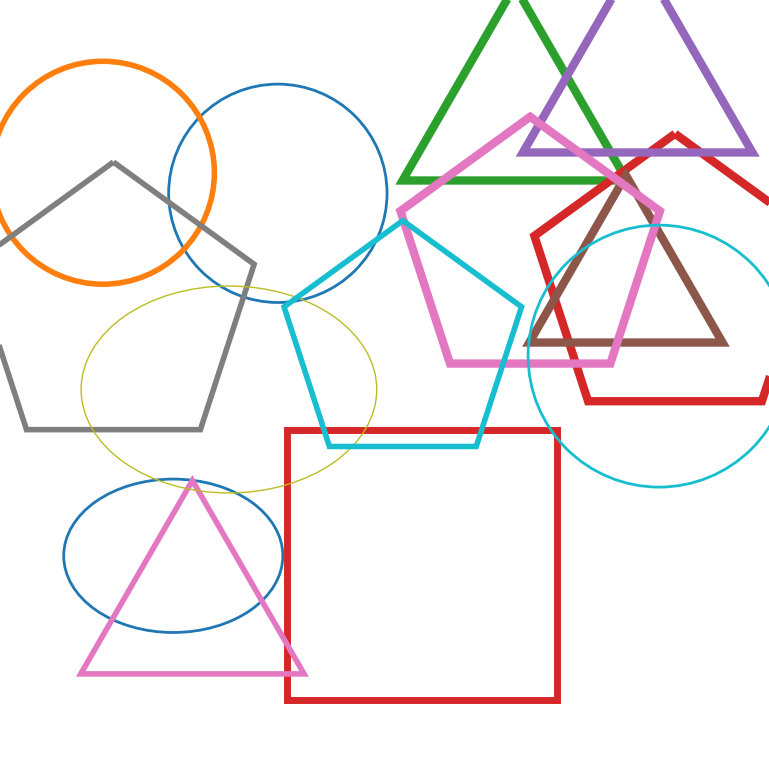[{"shape": "oval", "thickness": 1, "radius": 0.71, "center": [0.225, 0.278]}, {"shape": "circle", "thickness": 1, "radius": 0.71, "center": [0.361, 0.749]}, {"shape": "circle", "thickness": 2, "radius": 0.72, "center": [0.134, 0.776]}, {"shape": "triangle", "thickness": 3, "radius": 0.84, "center": [0.668, 0.85]}, {"shape": "pentagon", "thickness": 3, "radius": 0.96, "center": [0.877, 0.634]}, {"shape": "square", "thickness": 2.5, "radius": 0.88, "center": [0.548, 0.266]}, {"shape": "triangle", "thickness": 3, "radius": 0.86, "center": [0.828, 0.888]}, {"shape": "triangle", "thickness": 3, "radius": 0.72, "center": [0.813, 0.628]}, {"shape": "pentagon", "thickness": 3, "radius": 0.89, "center": [0.689, 0.671]}, {"shape": "triangle", "thickness": 2, "radius": 0.84, "center": [0.25, 0.209]}, {"shape": "pentagon", "thickness": 2, "radius": 0.96, "center": [0.147, 0.597]}, {"shape": "oval", "thickness": 0.5, "radius": 0.96, "center": [0.297, 0.494]}, {"shape": "pentagon", "thickness": 2, "radius": 0.81, "center": [0.523, 0.551]}, {"shape": "circle", "thickness": 1, "radius": 0.85, "center": [0.856, 0.538]}]